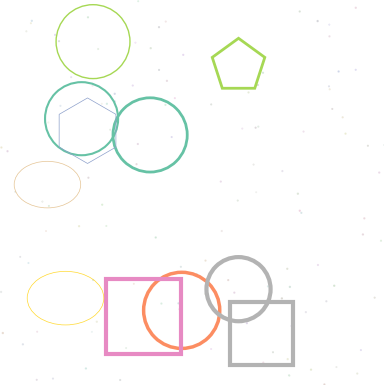[{"shape": "circle", "thickness": 2, "radius": 0.48, "center": [0.39, 0.65]}, {"shape": "circle", "thickness": 1.5, "radius": 0.47, "center": [0.212, 0.692]}, {"shape": "circle", "thickness": 2.5, "radius": 0.49, "center": [0.472, 0.194]}, {"shape": "hexagon", "thickness": 0.5, "radius": 0.43, "center": [0.227, 0.66]}, {"shape": "square", "thickness": 3, "radius": 0.49, "center": [0.372, 0.178]}, {"shape": "circle", "thickness": 1, "radius": 0.48, "center": [0.242, 0.892]}, {"shape": "pentagon", "thickness": 2, "radius": 0.36, "center": [0.62, 0.829]}, {"shape": "oval", "thickness": 0.5, "radius": 0.5, "center": [0.17, 0.226]}, {"shape": "oval", "thickness": 0.5, "radius": 0.43, "center": [0.123, 0.521]}, {"shape": "square", "thickness": 3, "radius": 0.41, "center": [0.679, 0.134]}, {"shape": "circle", "thickness": 3, "radius": 0.42, "center": [0.62, 0.249]}]